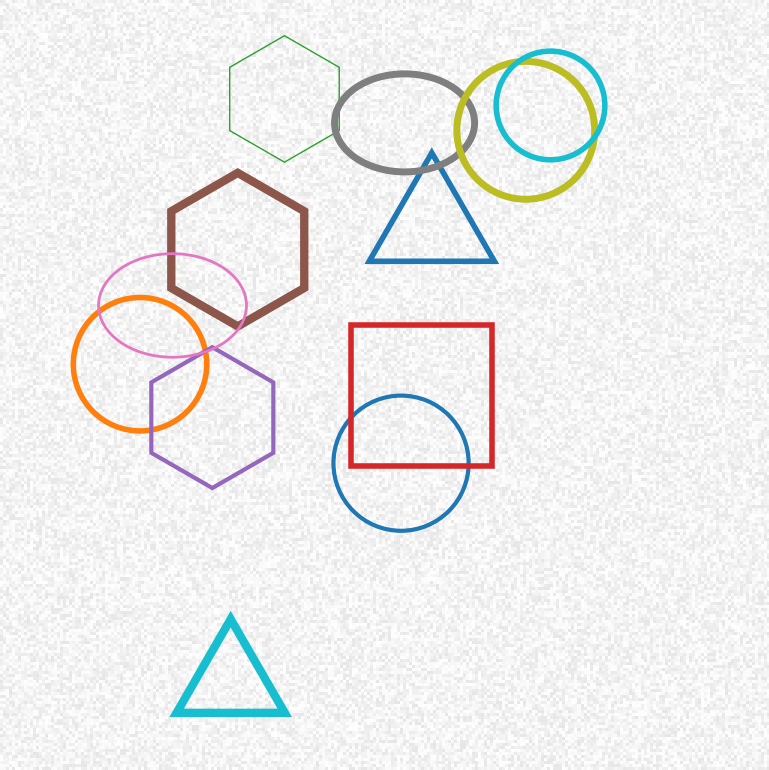[{"shape": "triangle", "thickness": 2, "radius": 0.47, "center": [0.561, 0.708]}, {"shape": "circle", "thickness": 1.5, "radius": 0.44, "center": [0.521, 0.398]}, {"shape": "circle", "thickness": 2, "radius": 0.43, "center": [0.182, 0.527]}, {"shape": "hexagon", "thickness": 0.5, "radius": 0.41, "center": [0.369, 0.872]}, {"shape": "square", "thickness": 2, "radius": 0.46, "center": [0.547, 0.486]}, {"shape": "hexagon", "thickness": 1.5, "radius": 0.46, "center": [0.276, 0.458]}, {"shape": "hexagon", "thickness": 3, "radius": 0.5, "center": [0.309, 0.676]}, {"shape": "oval", "thickness": 1, "radius": 0.48, "center": [0.224, 0.603]}, {"shape": "oval", "thickness": 2.5, "radius": 0.45, "center": [0.525, 0.84]}, {"shape": "circle", "thickness": 2.5, "radius": 0.45, "center": [0.683, 0.831]}, {"shape": "triangle", "thickness": 3, "radius": 0.41, "center": [0.3, 0.115]}, {"shape": "circle", "thickness": 2, "radius": 0.35, "center": [0.715, 0.863]}]